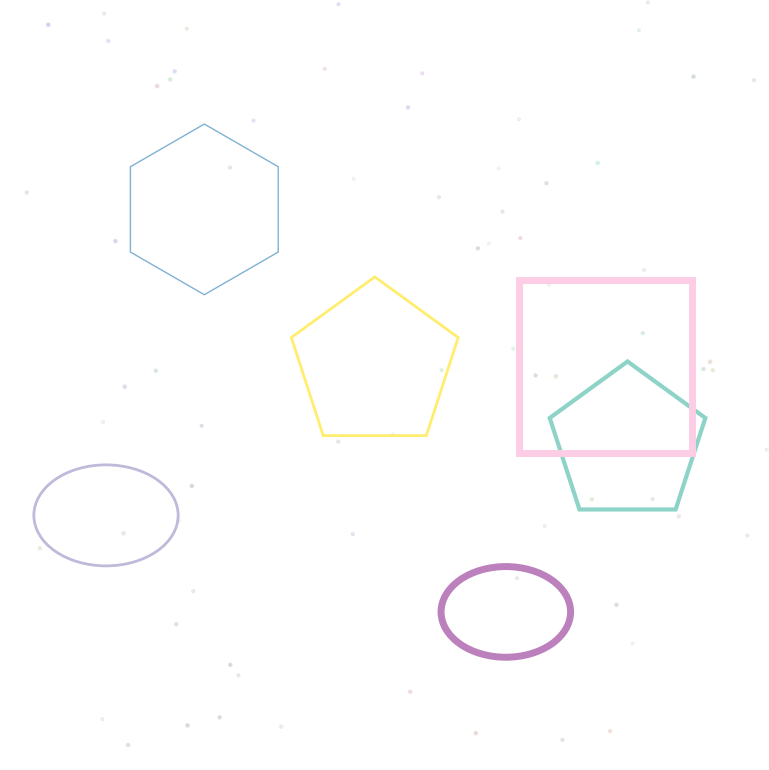[{"shape": "pentagon", "thickness": 1.5, "radius": 0.53, "center": [0.815, 0.424]}, {"shape": "oval", "thickness": 1, "radius": 0.47, "center": [0.138, 0.331]}, {"shape": "hexagon", "thickness": 0.5, "radius": 0.55, "center": [0.265, 0.728]}, {"shape": "square", "thickness": 2.5, "radius": 0.56, "center": [0.786, 0.524]}, {"shape": "oval", "thickness": 2.5, "radius": 0.42, "center": [0.657, 0.205]}, {"shape": "pentagon", "thickness": 1, "radius": 0.57, "center": [0.487, 0.526]}]